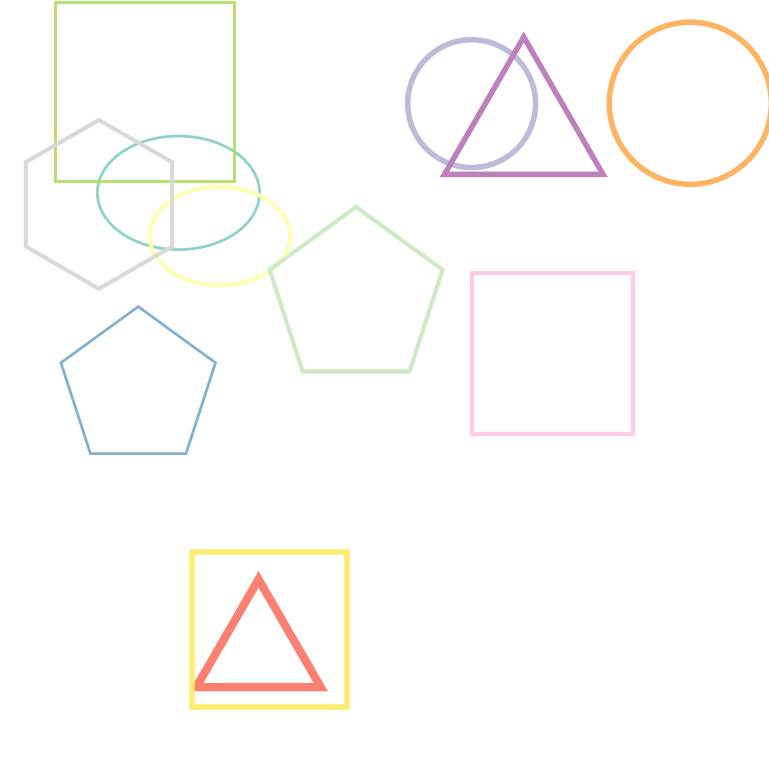[{"shape": "oval", "thickness": 1, "radius": 0.53, "center": [0.232, 0.75]}, {"shape": "oval", "thickness": 1.5, "radius": 0.46, "center": [0.286, 0.693]}, {"shape": "circle", "thickness": 2, "radius": 0.42, "center": [0.613, 0.865]}, {"shape": "triangle", "thickness": 3, "radius": 0.47, "center": [0.336, 0.154]}, {"shape": "pentagon", "thickness": 1, "radius": 0.53, "center": [0.18, 0.496]}, {"shape": "circle", "thickness": 2, "radius": 0.53, "center": [0.896, 0.866]}, {"shape": "square", "thickness": 1, "radius": 0.58, "center": [0.188, 0.881]}, {"shape": "square", "thickness": 1.5, "radius": 0.52, "center": [0.717, 0.54]}, {"shape": "hexagon", "thickness": 1.5, "radius": 0.55, "center": [0.129, 0.735]}, {"shape": "triangle", "thickness": 2, "radius": 0.59, "center": [0.68, 0.833]}, {"shape": "pentagon", "thickness": 1.5, "radius": 0.59, "center": [0.462, 0.613]}, {"shape": "square", "thickness": 2, "radius": 0.5, "center": [0.35, 0.183]}]